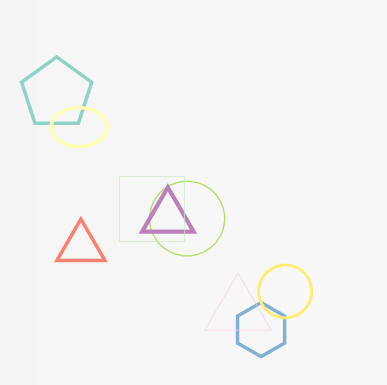[{"shape": "pentagon", "thickness": 2.5, "radius": 0.48, "center": [0.146, 0.757]}, {"shape": "oval", "thickness": 2.5, "radius": 0.36, "center": [0.204, 0.67]}, {"shape": "triangle", "thickness": 2.5, "radius": 0.36, "center": [0.209, 0.359]}, {"shape": "hexagon", "thickness": 2.5, "radius": 0.35, "center": [0.674, 0.144]}, {"shape": "circle", "thickness": 1, "radius": 0.48, "center": [0.483, 0.432]}, {"shape": "triangle", "thickness": 0.5, "radius": 0.49, "center": [0.614, 0.192]}, {"shape": "triangle", "thickness": 3, "radius": 0.38, "center": [0.433, 0.437]}, {"shape": "square", "thickness": 0.5, "radius": 0.42, "center": [0.39, 0.459]}, {"shape": "circle", "thickness": 2, "radius": 0.34, "center": [0.736, 0.243]}]